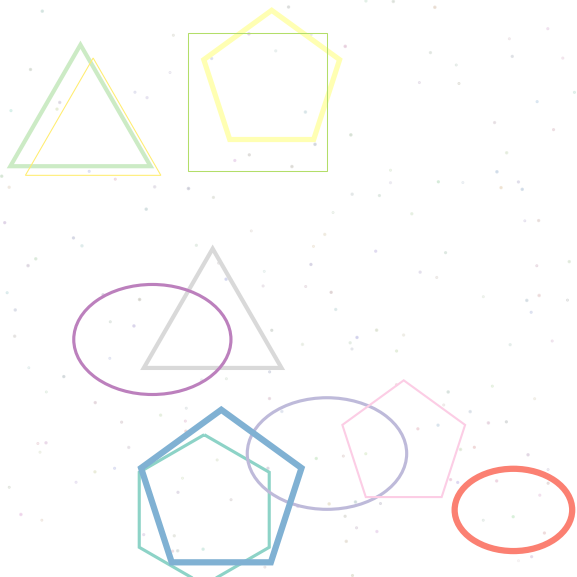[{"shape": "hexagon", "thickness": 1.5, "radius": 0.65, "center": [0.354, 0.116]}, {"shape": "pentagon", "thickness": 2.5, "radius": 0.62, "center": [0.47, 0.858]}, {"shape": "oval", "thickness": 1.5, "radius": 0.69, "center": [0.566, 0.214]}, {"shape": "oval", "thickness": 3, "radius": 0.51, "center": [0.889, 0.116]}, {"shape": "pentagon", "thickness": 3, "radius": 0.73, "center": [0.383, 0.144]}, {"shape": "square", "thickness": 0.5, "radius": 0.6, "center": [0.446, 0.822]}, {"shape": "pentagon", "thickness": 1, "radius": 0.56, "center": [0.699, 0.229]}, {"shape": "triangle", "thickness": 2, "radius": 0.69, "center": [0.368, 0.431]}, {"shape": "oval", "thickness": 1.5, "radius": 0.68, "center": [0.264, 0.411]}, {"shape": "triangle", "thickness": 2, "radius": 0.7, "center": [0.139, 0.781]}, {"shape": "triangle", "thickness": 0.5, "radius": 0.68, "center": [0.161, 0.763]}]